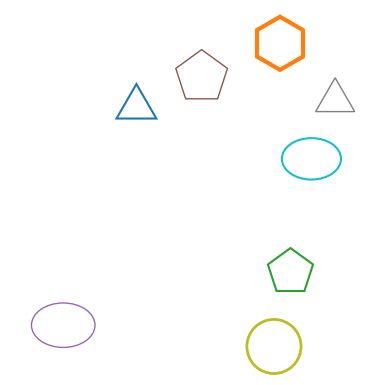[{"shape": "triangle", "thickness": 1.5, "radius": 0.3, "center": [0.354, 0.722]}, {"shape": "hexagon", "thickness": 3, "radius": 0.34, "center": [0.727, 0.887]}, {"shape": "pentagon", "thickness": 1.5, "radius": 0.31, "center": [0.754, 0.294]}, {"shape": "oval", "thickness": 1, "radius": 0.41, "center": [0.164, 0.155]}, {"shape": "pentagon", "thickness": 1, "radius": 0.35, "center": [0.524, 0.801]}, {"shape": "triangle", "thickness": 1, "radius": 0.29, "center": [0.87, 0.739]}, {"shape": "circle", "thickness": 2, "radius": 0.35, "center": [0.712, 0.1]}, {"shape": "oval", "thickness": 1.5, "radius": 0.38, "center": [0.809, 0.587]}]